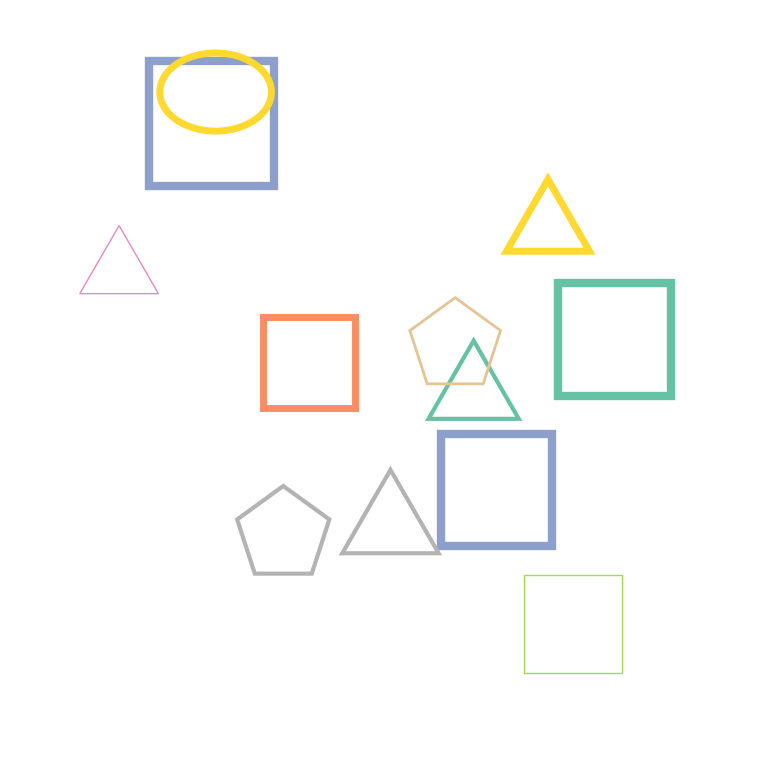[{"shape": "triangle", "thickness": 1.5, "radius": 0.34, "center": [0.615, 0.49]}, {"shape": "square", "thickness": 3, "radius": 0.37, "center": [0.798, 0.559]}, {"shape": "square", "thickness": 2.5, "radius": 0.3, "center": [0.401, 0.529]}, {"shape": "square", "thickness": 3, "radius": 0.36, "center": [0.645, 0.364]}, {"shape": "square", "thickness": 3, "radius": 0.41, "center": [0.274, 0.84]}, {"shape": "triangle", "thickness": 0.5, "radius": 0.29, "center": [0.155, 0.648]}, {"shape": "square", "thickness": 0.5, "radius": 0.32, "center": [0.744, 0.19]}, {"shape": "oval", "thickness": 2.5, "radius": 0.36, "center": [0.28, 0.88]}, {"shape": "triangle", "thickness": 2.5, "radius": 0.31, "center": [0.712, 0.705]}, {"shape": "pentagon", "thickness": 1, "radius": 0.31, "center": [0.591, 0.552]}, {"shape": "triangle", "thickness": 1.5, "radius": 0.36, "center": [0.507, 0.318]}, {"shape": "pentagon", "thickness": 1.5, "radius": 0.31, "center": [0.368, 0.306]}]